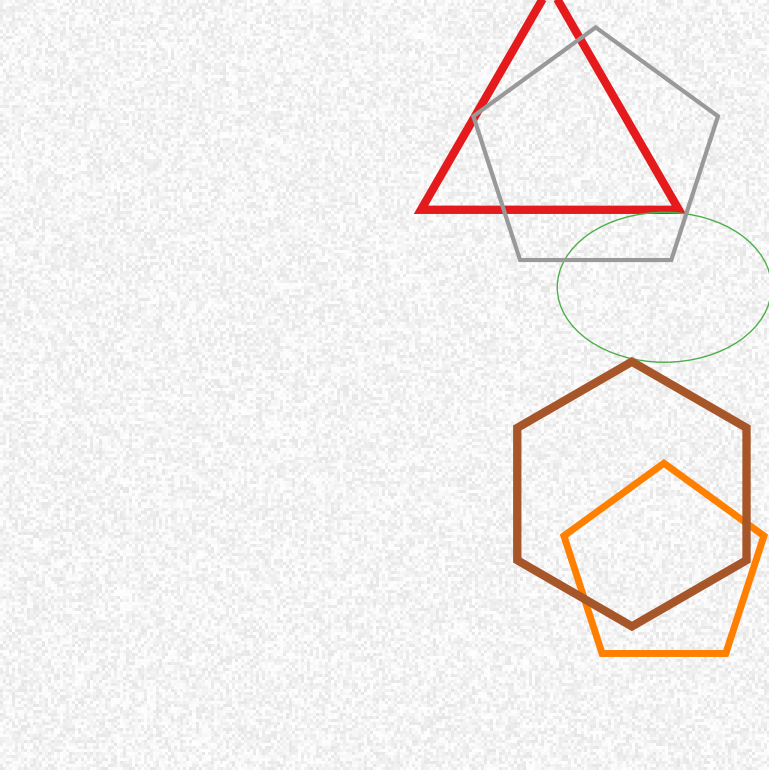[{"shape": "triangle", "thickness": 3, "radius": 0.97, "center": [0.714, 0.824]}, {"shape": "oval", "thickness": 0.5, "radius": 0.7, "center": [0.863, 0.627]}, {"shape": "pentagon", "thickness": 2.5, "radius": 0.68, "center": [0.862, 0.262]}, {"shape": "hexagon", "thickness": 3, "radius": 0.86, "center": [0.821, 0.358]}, {"shape": "pentagon", "thickness": 1.5, "radius": 0.84, "center": [0.774, 0.797]}]